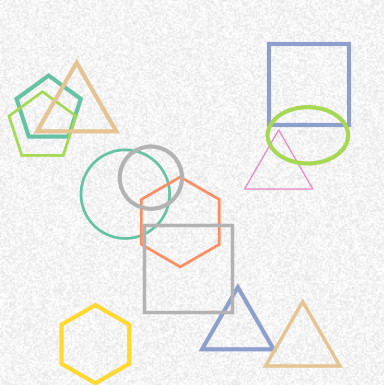[{"shape": "pentagon", "thickness": 3, "radius": 0.44, "center": [0.126, 0.716]}, {"shape": "circle", "thickness": 2, "radius": 0.58, "center": [0.325, 0.496]}, {"shape": "hexagon", "thickness": 2, "radius": 0.58, "center": [0.468, 0.424]}, {"shape": "triangle", "thickness": 3, "radius": 0.54, "center": [0.618, 0.146]}, {"shape": "square", "thickness": 3, "radius": 0.52, "center": [0.802, 0.78]}, {"shape": "triangle", "thickness": 1, "radius": 0.51, "center": [0.724, 0.56]}, {"shape": "pentagon", "thickness": 2, "radius": 0.46, "center": [0.11, 0.67]}, {"shape": "oval", "thickness": 3, "radius": 0.52, "center": [0.8, 0.649]}, {"shape": "hexagon", "thickness": 3, "radius": 0.51, "center": [0.248, 0.106]}, {"shape": "triangle", "thickness": 3, "radius": 0.59, "center": [0.199, 0.718]}, {"shape": "triangle", "thickness": 2.5, "radius": 0.56, "center": [0.786, 0.105]}, {"shape": "circle", "thickness": 3, "radius": 0.4, "center": [0.392, 0.538]}, {"shape": "square", "thickness": 2.5, "radius": 0.57, "center": [0.488, 0.303]}]